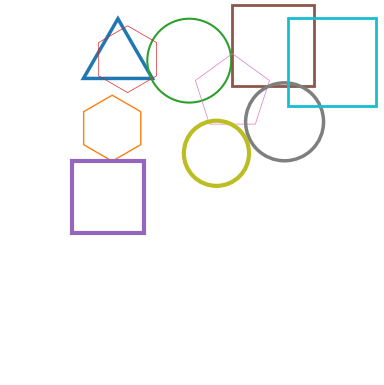[{"shape": "triangle", "thickness": 2.5, "radius": 0.52, "center": [0.306, 0.848]}, {"shape": "hexagon", "thickness": 1, "radius": 0.43, "center": [0.291, 0.667]}, {"shape": "circle", "thickness": 1.5, "radius": 0.54, "center": [0.492, 0.842]}, {"shape": "hexagon", "thickness": 0.5, "radius": 0.43, "center": [0.331, 0.846]}, {"shape": "square", "thickness": 3, "radius": 0.46, "center": [0.28, 0.488]}, {"shape": "square", "thickness": 2, "radius": 0.53, "center": [0.709, 0.882]}, {"shape": "pentagon", "thickness": 0.5, "radius": 0.51, "center": [0.604, 0.76]}, {"shape": "circle", "thickness": 2.5, "radius": 0.51, "center": [0.739, 0.684]}, {"shape": "circle", "thickness": 3, "radius": 0.42, "center": [0.562, 0.602]}, {"shape": "square", "thickness": 2, "radius": 0.57, "center": [0.862, 0.838]}]